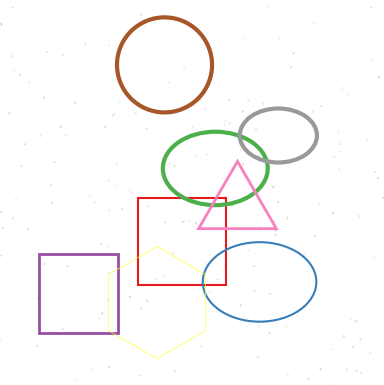[{"shape": "square", "thickness": 1.5, "radius": 0.57, "center": [0.472, 0.372]}, {"shape": "oval", "thickness": 1.5, "radius": 0.74, "center": [0.674, 0.268]}, {"shape": "oval", "thickness": 3, "radius": 0.68, "center": [0.559, 0.562]}, {"shape": "square", "thickness": 2, "radius": 0.51, "center": [0.203, 0.239]}, {"shape": "hexagon", "thickness": 0.5, "radius": 0.73, "center": [0.408, 0.214]}, {"shape": "circle", "thickness": 3, "radius": 0.62, "center": [0.427, 0.831]}, {"shape": "triangle", "thickness": 2, "radius": 0.58, "center": [0.617, 0.464]}, {"shape": "oval", "thickness": 3, "radius": 0.5, "center": [0.723, 0.648]}]